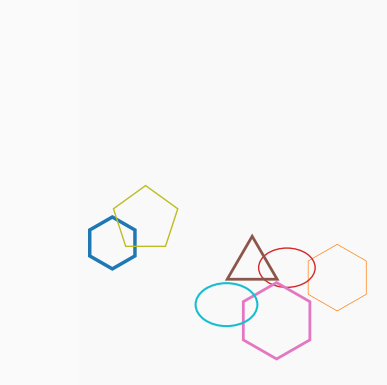[{"shape": "hexagon", "thickness": 2.5, "radius": 0.34, "center": [0.29, 0.369]}, {"shape": "hexagon", "thickness": 0.5, "radius": 0.43, "center": [0.87, 0.279]}, {"shape": "oval", "thickness": 1, "radius": 0.36, "center": [0.74, 0.305]}, {"shape": "triangle", "thickness": 2, "radius": 0.37, "center": [0.651, 0.312]}, {"shape": "hexagon", "thickness": 2, "radius": 0.5, "center": [0.714, 0.167]}, {"shape": "pentagon", "thickness": 1, "radius": 0.44, "center": [0.376, 0.431]}, {"shape": "oval", "thickness": 1.5, "radius": 0.4, "center": [0.584, 0.209]}]